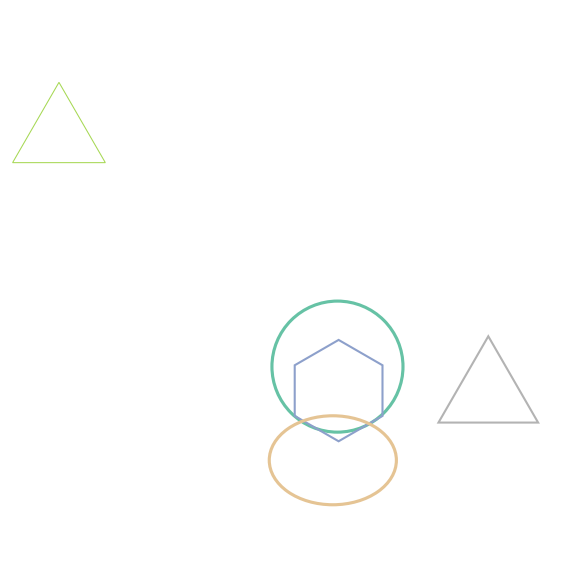[{"shape": "circle", "thickness": 1.5, "radius": 0.57, "center": [0.584, 0.364]}, {"shape": "hexagon", "thickness": 1, "radius": 0.44, "center": [0.586, 0.323]}, {"shape": "triangle", "thickness": 0.5, "radius": 0.46, "center": [0.102, 0.764]}, {"shape": "oval", "thickness": 1.5, "radius": 0.55, "center": [0.576, 0.202]}, {"shape": "triangle", "thickness": 1, "radius": 0.5, "center": [0.846, 0.317]}]